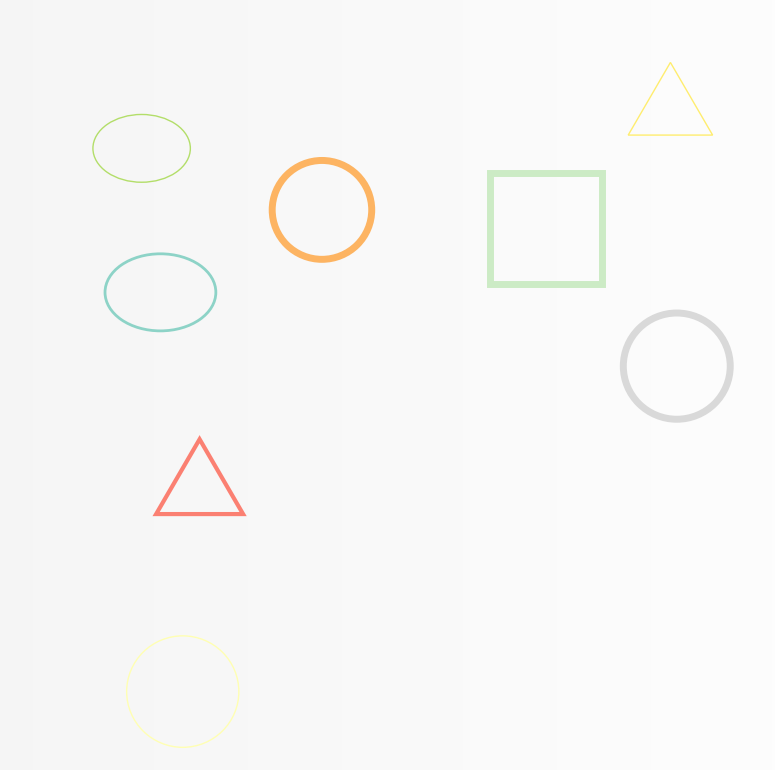[{"shape": "oval", "thickness": 1, "radius": 0.36, "center": [0.207, 0.62]}, {"shape": "circle", "thickness": 0.5, "radius": 0.36, "center": [0.236, 0.102]}, {"shape": "triangle", "thickness": 1.5, "radius": 0.32, "center": [0.258, 0.365]}, {"shape": "circle", "thickness": 2.5, "radius": 0.32, "center": [0.415, 0.727]}, {"shape": "oval", "thickness": 0.5, "radius": 0.31, "center": [0.183, 0.807]}, {"shape": "circle", "thickness": 2.5, "radius": 0.34, "center": [0.873, 0.525]}, {"shape": "square", "thickness": 2.5, "radius": 0.36, "center": [0.704, 0.703]}, {"shape": "triangle", "thickness": 0.5, "radius": 0.31, "center": [0.865, 0.856]}]